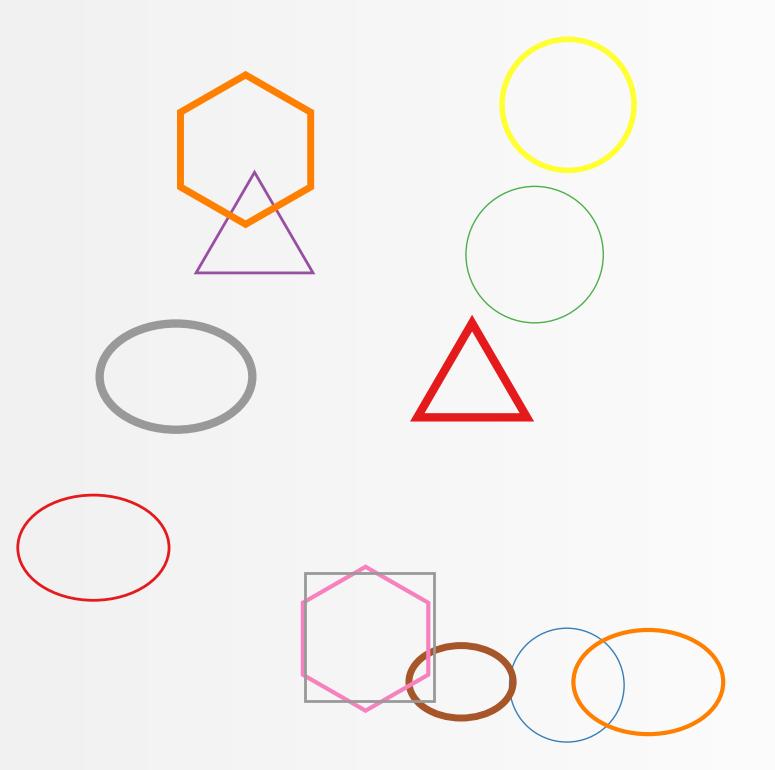[{"shape": "oval", "thickness": 1, "radius": 0.49, "center": [0.121, 0.289]}, {"shape": "triangle", "thickness": 3, "radius": 0.41, "center": [0.609, 0.499]}, {"shape": "circle", "thickness": 0.5, "radius": 0.37, "center": [0.731, 0.11]}, {"shape": "circle", "thickness": 0.5, "radius": 0.44, "center": [0.69, 0.669]}, {"shape": "triangle", "thickness": 1, "radius": 0.44, "center": [0.328, 0.689]}, {"shape": "hexagon", "thickness": 2.5, "radius": 0.49, "center": [0.317, 0.806]}, {"shape": "oval", "thickness": 1.5, "radius": 0.48, "center": [0.837, 0.114]}, {"shape": "circle", "thickness": 2, "radius": 0.43, "center": [0.733, 0.864]}, {"shape": "oval", "thickness": 2.5, "radius": 0.34, "center": [0.595, 0.115]}, {"shape": "hexagon", "thickness": 1.5, "radius": 0.47, "center": [0.472, 0.17]}, {"shape": "square", "thickness": 1, "radius": 0.42, "center": [0.477, 0.172]}, {"shape": "oval", "thickness": 3, "radius": 0.49, "center": [0.227, 0.511]}]